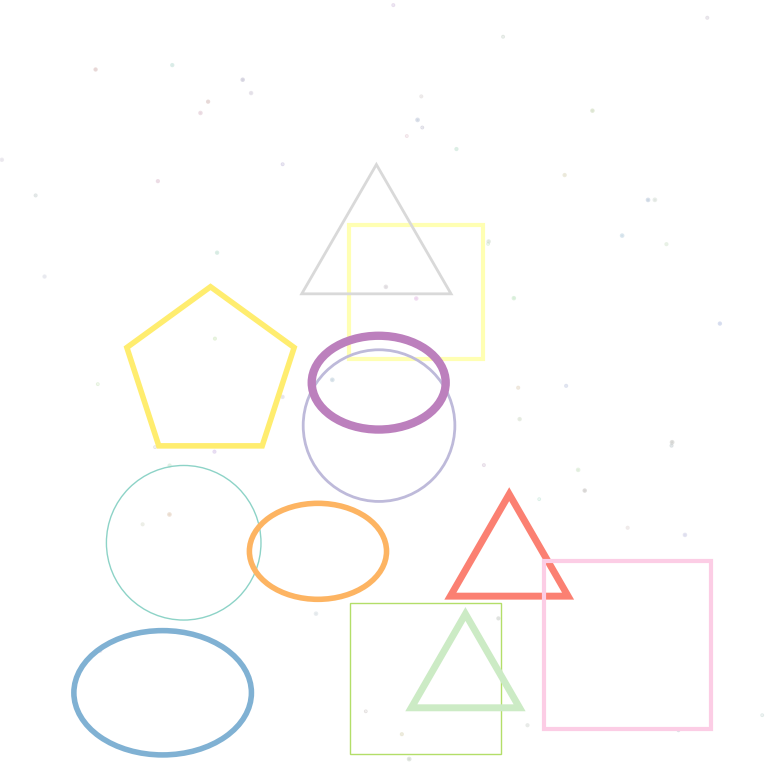[{"shape": "circle", "thickness": 0.5, "radius": 0.5, "center": [0.239, 0.295]}, {"shape": "square", "thickness": 1.5, "radius": 0.44, "center": [0.541, 0.621]}, {"shape": "circle", "thickness": 1, "radius": 0.49, "center": [0.492, 0.447]}, {"shape": "triangle", "thickness": 2.5, "radius": 0.44, "center": [0.661, 0.27]}, {"shape": "oval", "thickness": 2, "radius": 0.58, "center": [0.211, 0.1]}, {"shape": "oval", "thickness": 2, "radius": 0.45, "center": [0.413, 0.284]}, {"shape": "square", "thickness": 0.5, "radius": 0.49, "center": [0.553, 0.119]}, {"shape": "square", "thickness": 1.5, "radius": 0.55, "center": [0.815, 0.162]}, {"shape": "triangle", "thickness": 1, "radius": 0.56, "center": [0.489, 0.674]}, {"shape": "oval", "thickness": 3, "radius": 0.44, "center": [0.492, 0.503]}, {"shape": "triangle", "thickness": 2.5, "radius": 0.41, "center": [0.604, 0.121]}, {"shape": "pentagon", "thickness": 2, "radius": 0.57, "center": [0.273, 0.513]}]